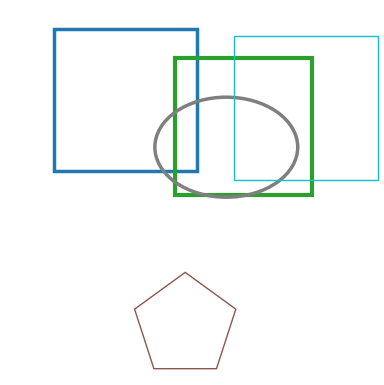[{"shape": "square", "thickness": 2.5, "radius": 0.93, "center": [0.327, 0.74]}, {"shape": "square", "thickness": 3, "radius": 0.89, "center": [0.633, 0.671]}, {"shape": "pentagon", "thickness": 1, "radius": 0.69, "center": [0.481, 0.154]}, {"shape": "oval", "thickness": 2.5, "radius": 0.93, "center": [0.588, 0.618]}, {"shape": "square", "thickness": 1, "radius": 0.93, "center": [0.794, 0.718]}]